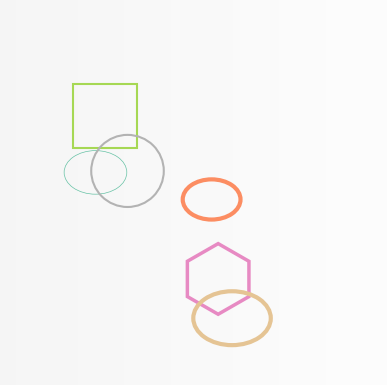[{"shape": "oval", "thickness": 0.5, "radius": 0.4, "center": [0.246, 0.552]}, {"shape": "oval", "thickness": 3, "radius": 0.37, "center": [0.546, 0.482]}, {"shape": "hexagon", "thickness": 2.5, "radius": 0.46, "center": [0.563, 0.275]}, {"shape": "square", "thickness": 1.5, "radius": 0.41, "center": [0.272, 0.698]}, {"shape": "oval", "thickness": 3, "radius": 0.5, "center": [0.599, 0.174]}, {"shape": "circle", "thickness": 1.5, "radius": 0.47, "center": [0.329, 0.556]}]